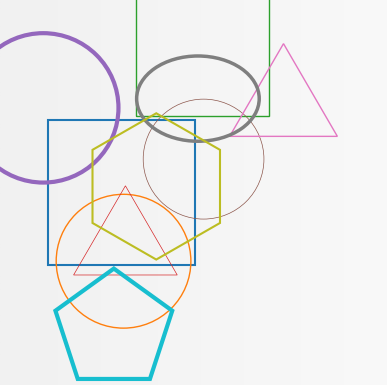[{"shape": "square", "thickness": 1.5, "radius": 0.95, "center": [0.314, 0.501]}, {"shape": "circle", "thickness": 1, "radius": 0.87, "center": [0.319, 0.322]}, {"shape": "square", "thickness": 1, "radius": 0.86, "center": [0.522, 0.87]}, {"shape": "triangle", "thickness": 0.5, "radius": 0.77, "center": [0.324, 0.363]}, {"shape": "circle", "thickness": 3, "radius": 0.97, "center": [0.112, 0.72]}, {"shape": "circle", "thickness": 0.5, "radius": 0.78, "center": [0.525, 0.587]}, {"shape": "triangle", "thickness": 1, "radius": 0.8, "center": [0.732, 0.726]}, {"shape": "oval", "thickness": 2.5, "radius": 0.79, "center": [0.511, 0.744]}, {"shape": "hexagon", "thickness": 1.5, "radius": 0.95, "center": [0.403, 0.516]}, {"shape": "pentagon", "thickness": 3, "radius": 0.79, "center": [0.294, 0.144]}]